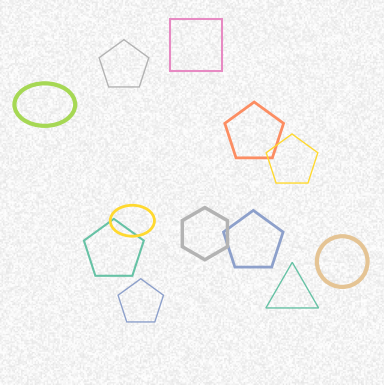[{"shape": "pentagon", "thickness": 1.5, "radius": 0.41, "center": [0.296, 0.35]}, {"shape": "triangle", "thickness": 1, "radius": 0.4, "center": [0.759, 0.24]}, {"shape": "pentagon", "thickness": 2, "radius": 0.4, "center": [0.66, 0.655]}, {"shape": "pentagon", "thickness": 2, "radius": 0.41, "center": [0.658, 0.372]}, {"shape": "pentagon", "thickness": 1, "radius": 0.31, "center": [0.366, 0.214]}, {"shape": "square", "thickness": 1.5, "radius": 0.34, "center": [0.51, 0.884]}, {"shape": "oval", "thickness": 3, "radius": 0.39, "center": [0.116, 0.728]}, {"shape": "oval", "thickness": 2, "radius": 0.29, "center": [0.344, 0.427]}, {"shape": "pentagon", "thickness": 1, "radius": 0.35, "center": [0.758, 0.582]}, {"shape": "circle", "thickness": 3, "radius": 0.33, "center": [0.889, 0.321]}, {"shape": "hexagon", "thickness": 2.5, "radius": 0.34, "center": [0.532, 0.393]}, {"shape": "pentagon", "thickness": 1, "radius": 0.34, "center": [0.322, 0.829]}]